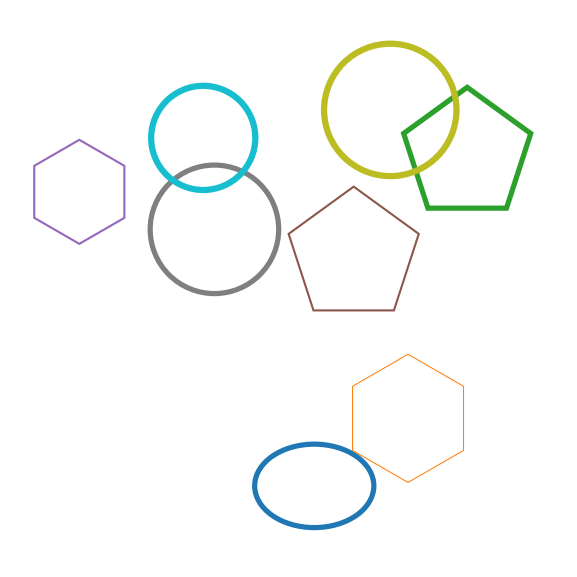[{"shape": "oval", "thickness": 2.5, "radius": 0.52, "center": [0.544, 0.158]}, {"shape": "hexagon", "thickness": 0.5, "radius": 0.55, "center": [0.707, 0.275]}, {"shape": "pentagon", "thickness": 2.5, "radius": 0.58, "center": [0.809, 0.732]}, {"shape": "hexagon", "thickness": 1, "radius": 0.45, "center": [0.137, 0.667]}, {"shape": "pentagon", "thickness": 1, "radius": 0.59, "center": [0.612, 0.557]}, {"shape": "circle", "thickness": 2.5, "radius": 0.56, "center": [0.371, 0.602]}, {"shape": "circle", "thickness": 3, "radius": 0.57, "center": [0.676, 0.809]}, {"shape": "circle", "thickness": 3, "radius": 0.45, "center": [0.352, 0.76]}]